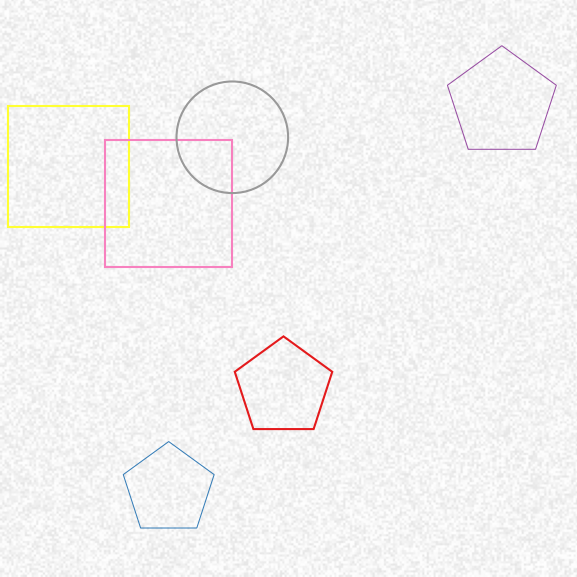[{"shape": "pentagon", "thickness": 1, "radius": 0.44, "center": [0.491, 0.328]}, {"shape": "pentagon", "thickness": 0.5, "radius": 0.41, "center": [0.292, 0.152]}, {"shape": "pentagon", "thickness": 0.5, "radius": 0.5, "center": [0.869, 0.821]}, {"shape": "square", "thickness": 1, "radius": 0.52, "center": [0.119, 0.711]}, {"shape": "square", "thickness": 1, "radius": 0.55, "center": [0.292, 0.647]}, {"shape": "circle", "thickness": 1, "radius": 0.48, "center": [0.402, 0.761]}]